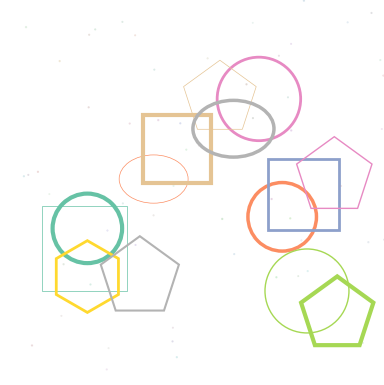[{"shape": "square", "thickness": 0.5, "radius": 0.56, "center": [0.22, 0.355]}, {"shape": "circle", "thickness": 3, "radius": 0.45, "center": [0.227, 0.407]}, {"shape": "circle", "thickness": 2.5, "radius": 0.45, "center": [0.733, 0.437]}, {"shape": "oval", "thickness": 0.5, "radius": 0.45, "center": [0.399, 0.535]}, {"shape": "square", "thickness": 2, "radius": 0.46, "center": [0.788, 0.494]}, {"shape": "pentagon", "thickness": 1, "radius": 0.51, "center": [0.868, 0.542]}, {"shape": "circle", "thickness": 2, "radius": 0.54, "center": [0.673, 0.743]}, {"shape": "pentagon", "thickness": 3, "radius": 0.49, "center": [0.876, 0.183]}, {"shape": "circle", "thickness": 1, "radius": 0.55, "center": [0.797, 0.244]}, {"shape": "hexagon", "thickness": 2, "radius": 0.47, "center": [0.227, 0.282]}, {"shape": "pentagon", "thickness": 0.5, "radius": 0.5, "center": [0.571, 0.744]}, {"shape": "square", "thickness": 3, "radius": 0.44, "center": [0.46, 0.614]}, {"shape": "pentagon", "thickness": 1.5, "radius": 0.53, "center": [0.363, 0.28]}, {"shape": "oval", "thickness": 2.5, "radius": 0.53, "center": [0.606, 0.666]}]